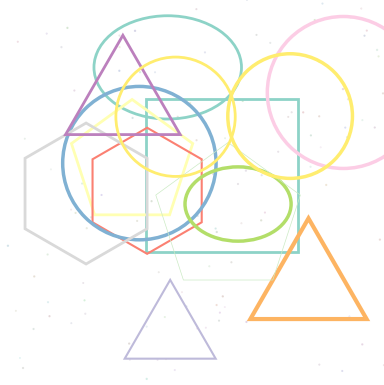[{"shape": "square", "thickness": 2, "radius": 0.99, "center": [0.577, 0.544]}, {"shape": "oval", "thickness": 2, "radius": 0.96, "center": [0.436, 0.825]}, {"shape": "pentagon", "thickness": 2, "radius": 0.83, "center": [0.343, 0.576]}, {"shape": "triangle", "thickness": 1.5, "radius": 0.68, "center": [0.442, 0.137]}, {"shape": "hexagon", "thickness": 1.5, "radius": 0.82, "center": [0.382, 0.504]}, {"shape": "circle", "thickness": 2.5, "radius": 1.0, "center": [0.362, 0.576]}, {"shape": "triangle", "thickness": 3, "radius": 0.87, "center": [0.801, 0.258]}, {"shape": "oval", "thickness": 2.5, "radius": 0.69, "center": [0.618, 0.47]}, {"shape": "circle", "thickness": 2.5, "radius": 0.99, "center": [0.892, 0.76]}, {"shape": "hexagon", "thickness": 2, "radius": 0.92, "center": [0.224, 0.497]}, {"shape": "triangle", "thickness": 2, "radius": 0.86, "center": [0.319, 0.736]}, {"shape": "pentagon", "thickness": 0.5, "radius": 0.99, "center": [0.592, 0.432]}, {"shape": "circle", "thickness": 2.5, "radius": 0.81, "center": [0.754, 0.699]}, {"shape": "circle", "thickness": 2, "radius": 0.78, "center": [0.456, 0.697]}]